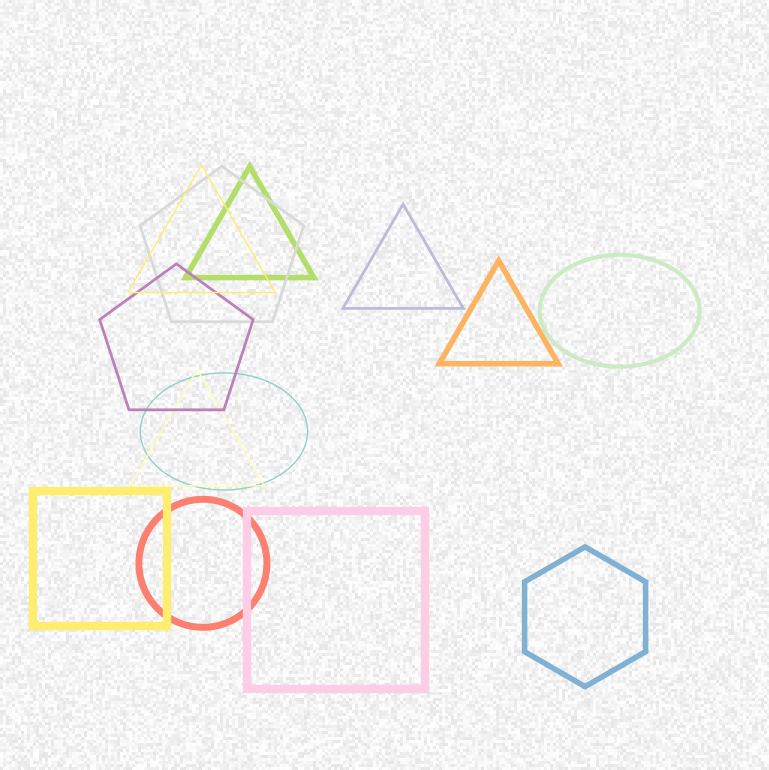[{"shape": "oval", "thickness": 0.5, "radius": 0.54, "center": [0.291, 0.44]}, {"shape": "triangle", "thickness": 0.5, "radius": 0.5, "center": [0.256, 0.419]}, {"shape": "triangle", "thickness": 1, "radius": 0.45, "center": [0.523, 0.645]}, {"shape": "circle", "thickness": 2.5, "radius": 0.42, "center": [0.264, 0.268]}, {"shape": "hexagon", "thickness": 2, "radius": 0.45, "center": [0.76, 0.199]}, {"shape": "triangle", "thickness": 2, "radius": 0.45, "center": [0.648, 0.572]}, {"shape": "triangle", "thickness": 2, "radius": 0.48, "center": [0.324, 0.688]}, {"shape": "square", "thickness": 3, "radius": 0.58, "center": [0.436, 0.22]}, {"shape": "pentagon", "thickness": 1, "radius": 0.56, "center": [0.288, 0.672]}, {"shape": "pentagon", "thickness": 1, "radius": 0.52, "center": [0.229, 0.553]}, {"shape": "oval", "thickness": 1.5, "radius": 0.52, "center": [0.805, 0.596]}, {"shape": "triangle", "thickness": 0.5, "radius": 0.55, "center": [0.262, 0.675]}, {"shape": "square", "thickness": 3, "radius": 0.44, "center": [0.13, 0.275]}]